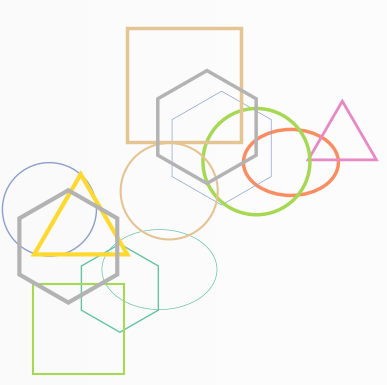[{"shape": "oval", "thickness": 0.5, "radius": 0.74, "center": [0.411, 0.3]}, {"shape": "hexagon", "thickness": 1, "radius": 0.57, "center": [0.309, 0.252]}, {"shape": "oval", "thickness": 2.5, "radius": 0.61, "center": [0.751, 0.578]}, {"shape": "circle", "thickness": 1, "radius": 0.61, "center": [0.128, 0.456]}, {"shape": "hexagon", "thickness": 0.5, "radius": 0.74, "center": [0.572, 0.615]}, {"shape": "triangle", "thickness": 2, "radius": 0.51, "center": [0.883, 0.636]}, {"shape": "circle", "thickness": 2.5, "radius": 0.69, "center": [0.662, 0.58]}, {"shape": "square", "thickness": 1.5, "radius": 0.59, "center": [0.203, 0.145]}, {"shape": "triangle", "thickness": 3, "radius": 0.69, "center": [0.208, 0.409]}, {"shape": "square", "thickness": 2.5, "radius": 0.74, "center": [0.475, 0.779]}, {"shape": "circle", "thickness": 1.5, "radius": 0.63, "center": [0.437, 0.503]}, {"shape": "hexagon", "thickness": 2.5, "radius": 0.73, "center": [0.534, 0.67]}, {"shape": "hexagon", "thickness": 3, "radius": 0.73, "center": [0.176, 0.36]}]